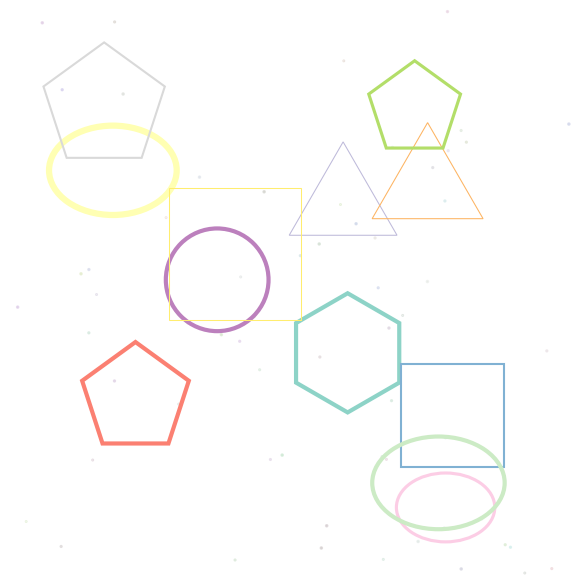[{"shape": "hexagon", "thickness": 2, "radius": 0.52, "center": [0.602, 0.388]}, {"shape": "oval", "thickness": 3, "radius": 0.55, "center": [0.195, 0.704]}, {"shape": "triangle", "thickness": 0.5, "radius": 0.54, "center": [0.594, 0.646]}, {"shape": "pentagon", "thickness": 2, "radius": 0.49, "center": [0.235, 0.31]}, {"shape": "square", "thickness": 1, "radius": 0.45, "center": [0.784, 0.279]}, {"shape": "triangle", "thickness": 0.5, "radius": 0.55, "center": [0.74, 0.676]}, {"shape": "pentagon", "thickness": 1.5, "radius": 0.42, "center": [0.718, 0.81]}, {"shape": "oval", "thickness": 1.5, "radius": 0.43, "center": [0.772, 0.12]}, {"shape": "pentagon", "thickness": 1, "radius": 0.55, "center": [0.18, 0.815]}, {"shape": "circle", "thickness": 2, "radius": 0.44, "center": [0.376, 0.515]}, {"shape": "oval", "thickness": 2, "radius": 0.57, "center": [0.759, 0.163]}, {"shape": "square", "thickness": 0.5, "radius": 0.57, "center": [0.407, 0.559]}]